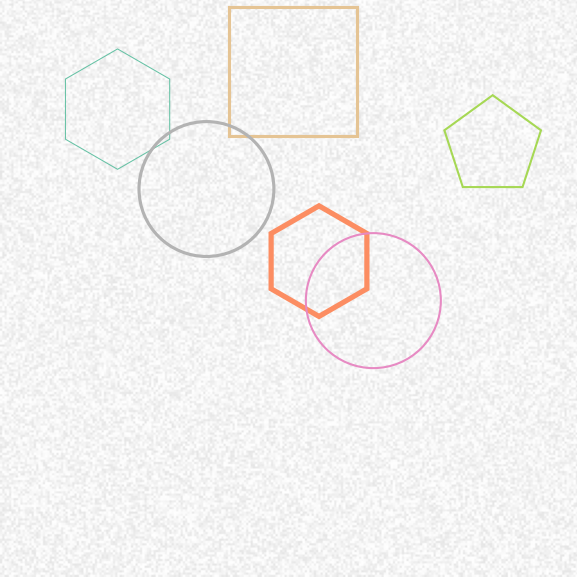[{"shape": "hexagon", "thickness": 0.5, "radius": 0.52, "center": [0.204, 0.81]}, {"shape": "hexagon", "thickness": 2.5, "radius": 0.48, "center": [0.552, 0.547]}, {"shape": "circle", "thickness": 1, "radius": 0.58, "center": [0.646, 0.479]}, {"shape": "pentagon", "thickness": 1, "radius": 0.44, "center": [0.853, 0.746]}, {"shape": "square", "thickness": 1.5, "radius": 0.56, "center": [0.507, 0.875]}, {"shape": "circle", "thickness": 1.5, "radius": 0.58, "center": [0.357, 0.672]}]